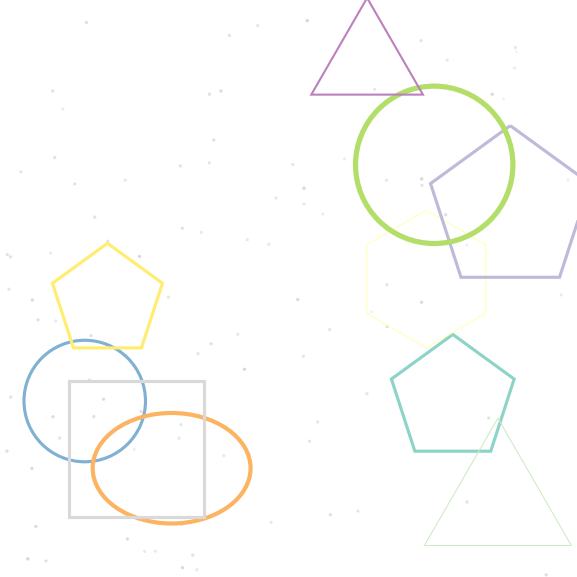[{"shape": "pentagon", "thickness": 1.5, "radius": 0.56, "center": [0.784, 0.308]}, {"shape": "hexagon", "thickness": 0.5, "radius": 0.59, "center": [0.738, 0.516]}, {"shape": "pentagon", "thickness": 1.5, "radius": 0.73, "center": [0.884, 0.636]}, {"shape": "circle", "thickness": 1.5, "radius": 0.53, "center": [0.147, 0.305]}, {"shape": "oval", "thickness": 2, "radius": 0.68, "center": [0.297, 0.188]}, {"shape": "circle", "thickness": 2.5, "radius": 0.68, "center": [0.752, 0.714]}, {"shape": "square", "thickness": 1.5, "radius": 0.59, "center": [0.237, 0.222]}, {"shape": "triangle", "thickness": 1, "radius": 0.56, "center": [0.636, 0.891]}, {"shape": "triangle", "thickness": 0.5, "radius": 0.73, "center": [0.862, 0.128]}, {"shape": "pentagon", "thickness": 1.5, "radius": 0.5, "center": [0.186, 0.478]}]